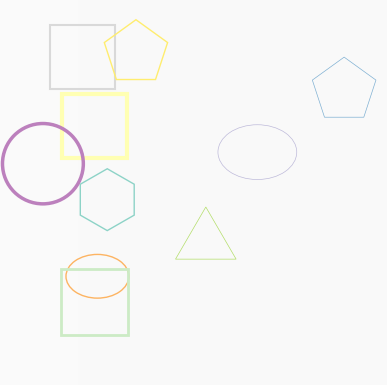[{"shape": "hexagon", "thickness": 1, "radius": 0.4, "center": [0.277, 0.481]}, {"shape": "square", "thickness": 3, "radius": 0.42, "center": [0.244, 0.674]}, {"shape": "oval", "thickness": 0.5, "radius": 0.51, "center": [0.664, 0.605]}, {"shape": "pentagon", "thickness": 0.5, "radius": 0.43, "center": [0.888, 0.765]}, {"shape": "oval", "thickness": 1, "radius": 0.41, "center": [0.251, 0.282]}, {"shape": "triangle", "thickness": 0.5, "radius": 0.45, "center": [0.531, 0.372]}, {"shape": "square", "thickness": 1.5, "radius": 0.41, "center": [0.213, 0.852]}, {"shape": "circle", "thickness": 2.5, "radius": 0.52, "center": [0.111, 0.575]}, {"shape": "square", "thickness": 2, "radius": 0.43, "center": [0.244, 0.216]}, {"shape": "pentagon", "thickness": 1, "radius": 0.43, "center": [0.351, 0.863]}]